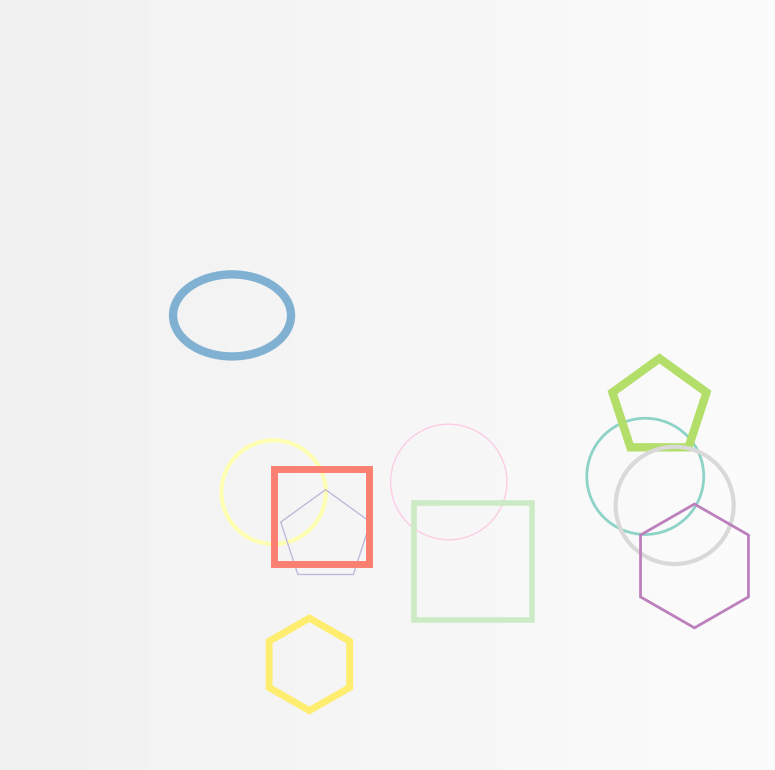[{"shape": "circle", "thickness": 1, "radius": 0.38, "center": [0.833, 0.381]}, {"shape": "circle", "thickness": 1.5, "radius": 0.34, "center": [0.353, 0.361]}, {"shape": "pentagon", "thickness": 0.5, "radius": 0.3, "center": [0.42, 0.303]}, {"shape": "square", "thickness": 2.5, "radius": 0.31, "center": [0.415, 0.33]}, {"shape": "oval", "thickness": 3, "radius": 0.38, "center": [0.299, 0.59]}, {"shape": "pentagon", "thickness": 3, "radius": 0.32, "center": [0.851, 0.471]}, {"shape": "circle", "thickness": 0.5, "radius": 0.38, "center": [0.579, 0.374]}, {"shape": "circle", "thickness": 1.5, "radius": 0.38, "center": [0.871, 0.344]}, {"shape": "hexagon", "thickness": 1, "radius": 0.4, "center": [0.896, 0.265]}, {"shape": "square", "thickness": 2, "radius": 0.38, "center": [0.61, 0.271]}, {"shape": "hexagon", "thickness": 2.5, "radius": 0.3, "center": [0.399, 0.137]}]